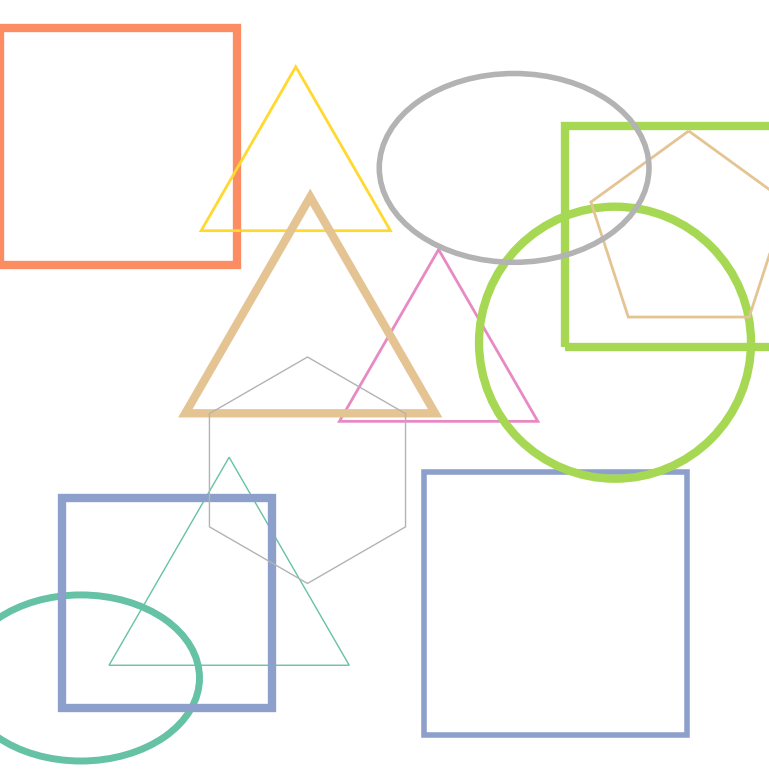[{"shape": "triangle", "thickness": 0.5, "radius": 0.9, "center": [0.298, 0.226]}, {"shape": "oval", "thickness": 2.5, "radius": 0.77, "center": [0.105, 0.12]}, {"shape": "square", "thickness": 3, "radius": 0.77, "center": [0.154, 0.81]}, {"shape": "square", "thickness": 3, "radius": 0.68, "center": [0.217, 0.217]}, {"shape": "square", "thickness": 2, "radius": 0.85, "center": [0.721, 0.216]}, {"shape": "triangle", "thickness": 1, "radius": 0.74, "center": [0.57, 0.527]}, {"shape": "square", "thickness": 3, "radius": 0.72, "center": [0.878, 0.693]}, {"shape": "circle", "thickness": 3, "radius": 0.88, "center": [0.799, 0.555]}, {"shape": "triangle", "thickness": 1, "radius": 0.71, "center": [0.384, 0.771]}, {"shape": "pentagon", "thickness": 1, "radius": 0.67, "center": [0.894, 0.696]}, {"shape": "triangle", "thickness": 3, "radius": 0.94, "center": [0.403, 0.557]}, {"shape": "hexagon", "thickness": 0.5, "radius": 0.74, "center": [0.399, 0.389]}, {"shape": "oval", "thickness": 2, "radius": 0.88, "center": [0.668, 0.782]}]